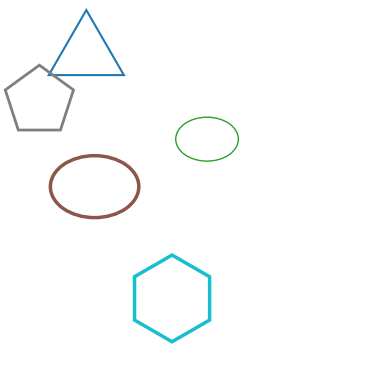[{"shape": "triangle", "thickness": 1.5, "radius": 0.56, "center": [0.224, 0.861]}, {"shape": "oval", "thickness": 1, "radius": 0.41, "center": [0.538, 0.639]}, {"shape": "oval", "thickness": 2.5, "radius": 0.57, "center": [0.246, 0.515]}, {"shape": "pentagon", "thickness": 2, "radius": 0.47, "center": [0.102, 0.738]}, {"shape": "hexagon", "thickness": 2.5, "radius": 0.56, "center": [0.447, 0.225]}]